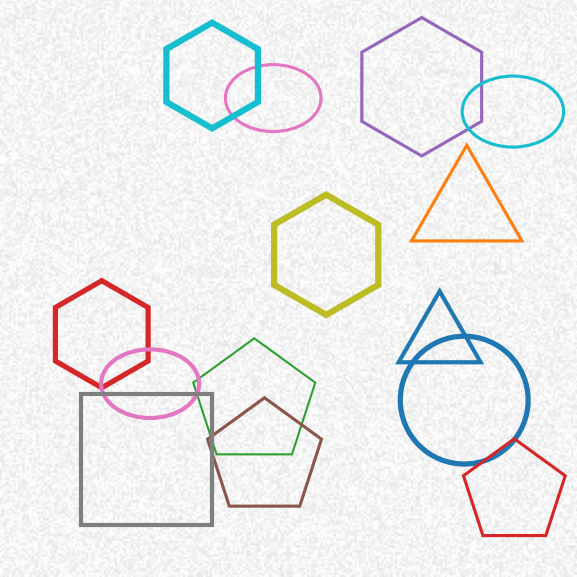[{"shape": "triangle", "thickness": 2, "radius": 0.41, "center": [0.761, 0.413]}, {"shape": "circle", "thickness": 2.5, "radius": 0.55, "center": [0.804, 0.306]}, {"shape": "triangle", "thickness": 1.5, "radius": 0.55, "center": [0.808, 0.637]}, {"shape": "pentagon", "thickness": 1, "radius": 0.56, "center": [0.44, 0.302]}, {"shape": "hexagon", "thickness": 2.5, "radius": 0.46, "center": [0.176, 0.42]}, {"shape": "pentagon", "thickness": 1.5, "radius": 0.46, "center": [0.891, 0.147]}, {"shape": "hexagon", "thickness": 1.5, "radius": 0.6, "center": [0.73, 0.849]}, {"shape": "pentagon", "thickness": 1.5, "radius": 0.52, "center": [0.458, 0.207]}, {"shape": "oval", "thickness": 1.5, "radius": 0.41, "center": [0.473, 0.829]}, {"shape": "oval", "thickness": 2, "radius": 0.42, "center": [0.26, 0.335]}, {"shape": "square", "thickness": 2, "radius": 0.57, "center": [0.253, 0.204]}, {"shape": "hexagon", "thickness": 3, "radius": 0.52, "center": [0.565, 0.558]}, {"shape": "oval", "thickness": 1.5, "radius": 0.44, "center": [0.888, 0.806]}, {"shape": "hexagon", "thickness": 3, "radius": 0.46, "center": [0.367, 0.868]}]